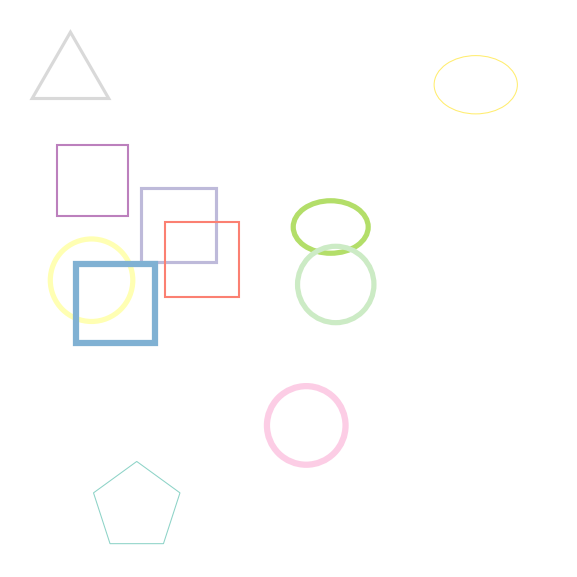[{"shape": "pentagon", "thickness": 0.5, "radius": 0.39, "center": [0.237, 0.121]}, {"shape": "circle", "thickness": 2.5, "radius": 0.36, "center": [0.159, 0.514]}, {"shape": "square", "thickness": 1.5, "radius": 0.32, "center": [0.309, 0.61]}, {"shape": "square", "thickness": 1, "radius": 0.32, "center": [0.35, 0.55]}, {"shape": "square", "thickness": 3, "radius": 0.34, "center": [0.2, 0.474]}, {"shape": "oval", "thickness": 2.5, "radius": 0.32, "center": [0.573, 0.606]}, {"shape": "circle", "thickness": 3, "radius": 0.34, "center": [0.53, 0.262]}, {"shape": "triangle", "thickness": 1.5, "radius": 0.38, "center": [0.122, 0.867]}, {"shape": "square", "thickness": 1, "radius": 0.3, "center": [0.16, 0.687]}, {"shape": "circle", "thickness": 2.5, "radius": 0.33, "center": [0.581, 0.507]}, {"shape": "oval", "thickness": 0.5, "radius": 0.36, "center": [0.824, 0.852]}]